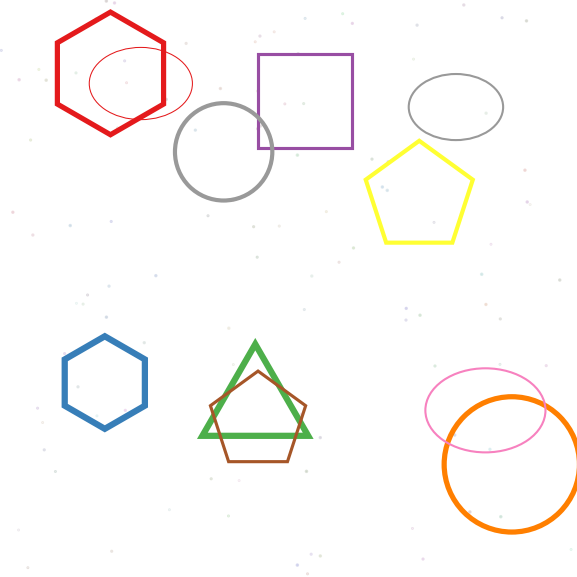[{"shape": "oval", "thickness": 0.5, "radius": 0.45, "center": [0.244, 0.855]}, {"shape": "hexagon", "thickness": 2.5, "radius": 0.53, "center": [0.191, 0.872]}, {"shape": "hexagon", "thickness": 3, "radius": 0.4, "center": [0.181, 0.337]}, {"shape": "triangle", "thickness": 3, "radius": 0.53, "center": [0.442, 0.297]}, {"shape": "square", "thickness": 1.5, "radius": 0.41, "center": [0.528, 0.824]}, {"shape": "circle", "thickness": 2.5, "radius": 0.59, "center": [0.886, 0.195]}, {"shape": "pentagon", "thickness": 2, "radius": 0.49, "center": [0.726, 0.658]}, {"shape": "pentagon", "thickness": 1.5, "radius": 0.43, "center": [0.447, 0.27]}, {"shape": "oval", "thickness": 1, "radius": 0.52, "center": [0.841, 0.289]}, {"shape": "oval", "thickness": 1, "radius": 0.41, "center": [0.789, 0.814]}, {"shape": "circle", "thickness": 2, "radius": 0.42, "center": [0.387, 0.736]}]